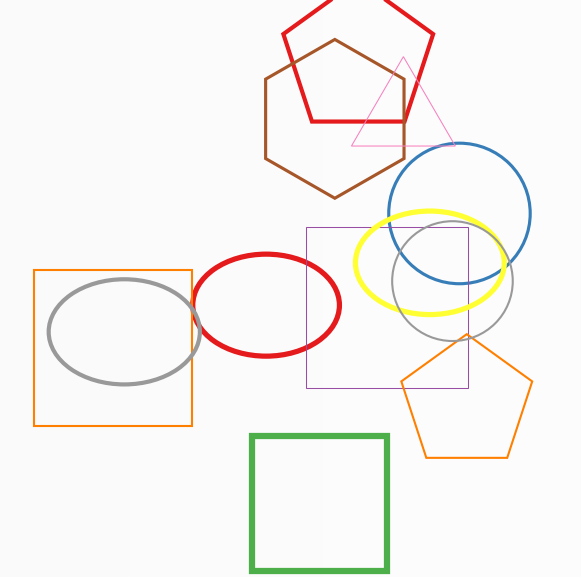[{"shape": "oval", "thickness": 2.5, "radius": 0.63, "center": [0.458, 0.471]}, {"shape": "pentagon", "thickness": 2, "radius": 0.68, "center": [0.616, 0.898]}, {"shape": "circle", "thickness": 1.5, "radius": 0.61, "center": [0.79, 0.63]}, {"shape": "square", "thickness": 3, "radius": 0.58, "center": [0.55, 0.127]}, {"shape": "square", "thickness": 0.5, "radius": 0.69, "center": [0.666, 0.467]}, {"shape": "square", "thickness": 1, "radius": 0.68, "center": [0.195, 0.396]}, {"shape": "pentagon", "thickness": 1, "radius": 0.59, "center": [0.803, 0.302]}, {"shape": "oval", "thickness": 2.5, "radius": 0.64, "center": [0.74, 0.544]}, {"shape": "hexagon", "thickness": 1.5, "radius": 0.69, "center": [0.576, 0.793]}, {"shape": "triangle", "thickness": 0.5, "radius": 0.52, "center": [0.694, 0.798]}, {"shape": "circle", "thickness": 1, "radius": 0.52, "center": [0.778, 0.512]}, {"shape": "oval", "thickness": 2, "radius": 0.65, "center": [0.214, 0.425]}]